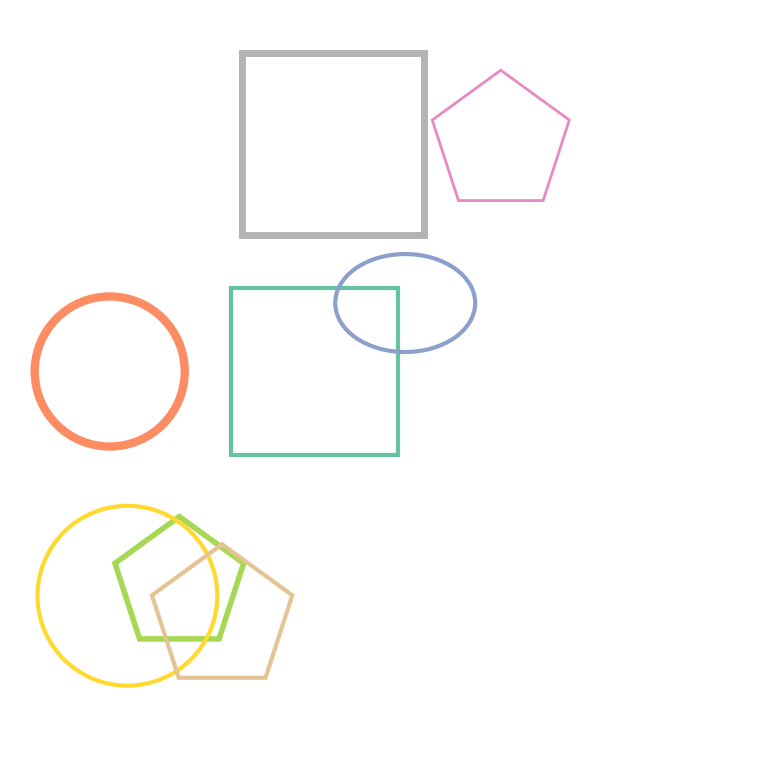[{"shape": "square", "thickness": 1.5, "radius": 0.54, "center": [0.408, 0.517]}, {"shape": "circle", "thickness": 3, "radius": 0.49, "center": [0.142, 0.518]}, {"shape": "oval", "thickness": 1.5, "radius": 0.45, "center": [0.526, 0.606]}, {"shape": "pentagon", "thickness": 1, "radius": 0.47, "center": [0.65, 0.815]}, {"shape": "pentagon", "thickness": 2, "radius": 0.44, "center": [0.233, 0.241]}, {"shape": "circle", "thickness": 1.5, "radius": 0.58, "center": [0.165, 0.226]}, {"shape": "pentagon", "thickness": 1.5, "radius": 0.48, "center": [0.288, 0.197]}, {"shape": "square", "thickness": 2.5, "radius": 0.59, "center": [0.433, 0.813]}]